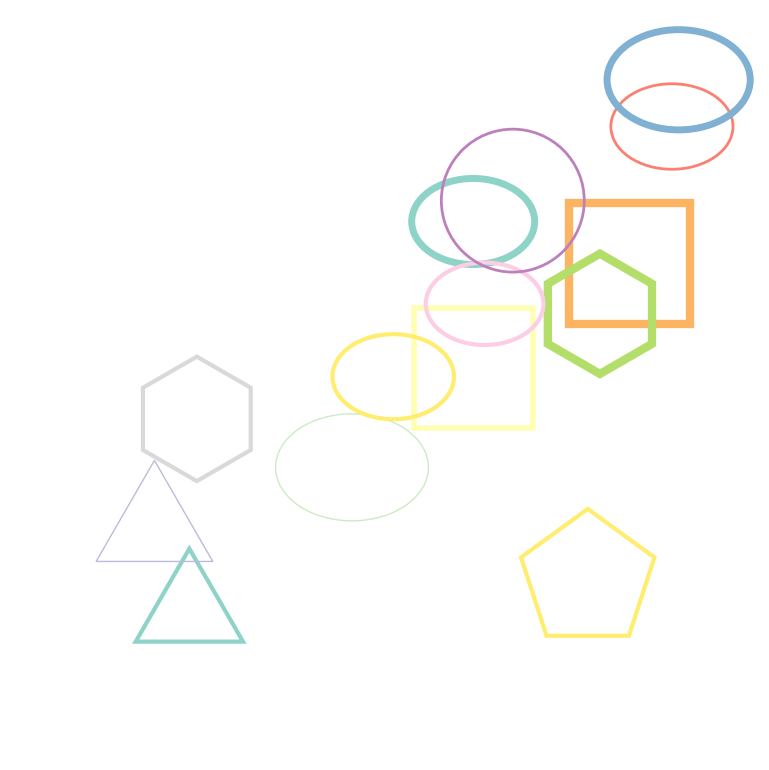[{"shape": "oval", "thickness": 2.5, "radius": 0.4, "center": [0.615, 0.712]}, {"shape": "triangle", "thickness": 1.5, "radius": 0.4, "center": [0.246, 0.207]}, {"shape": "square", "thickness": 2, "radius": 0.39, "center": [0.615, 0.522]}, {"shape": "triangle", "thickness": 0.5, "radius": 0.44, "center": [0.201, 0.315]}, {"shape": "oval", "thickness": 1, "radius": 0.4, "center": [0.873, 0.836]}, {"shape": "oval", "thickness": 2.5, "radius": 0.46, "center": [0.881, 0.896]}, {"shape": "square", "thickness": 3, "radius": 0.39, "center": [0.817, 0.657]}, {"shape": "hexagon", "thickness": 3, "radius": 0.39, "center": [0.779, 0.592]}, {"shape": "oval", "thickness": 1.5, "radius": 0.38, "center": [0.629, 0.605]}, {"shape": "hexagon", "thickness": 1.5, "radius": 0.4, "center": [0.256, 0.456]}, {"shape": "circle", "thickness": 1, "radius": 0.46, "center": [0.666, 0.739]}, {"shape": "oval", "thickness": 0.5, "radius": 0.5, "center": [0.457, 0.393]}, {"shape": "pentagon", "thickness": 1.5, "radius": 0.46, "center": [0.763, 0.248]}, {"shape": "oval", "thickness": 1.5, "radius": 0.39, "center": [0.511, 0.511]}]